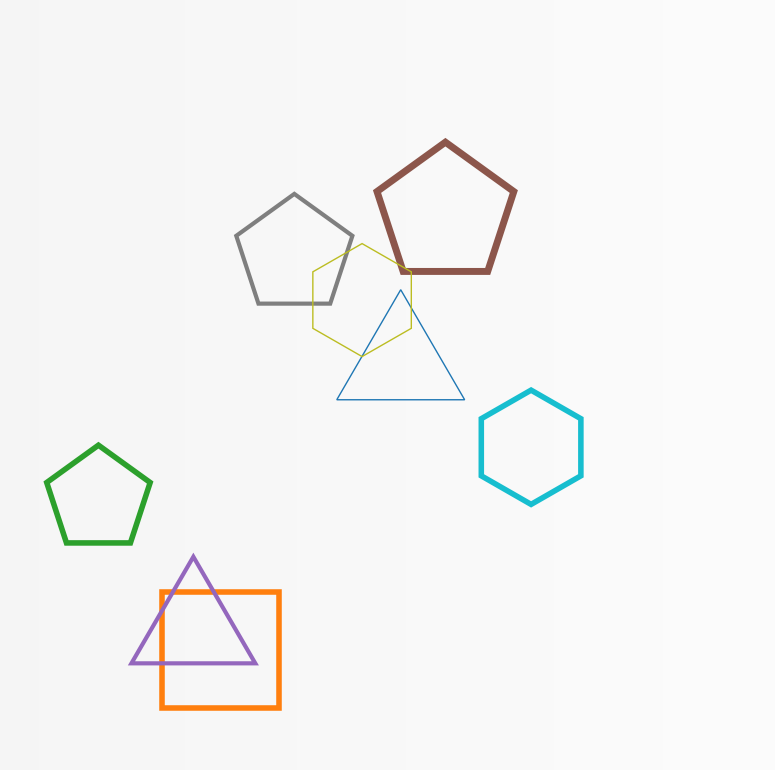[{"shape": "triangle", "thickness": 0.5, "radius": 0.48, "center": [0.517, 0.528]}, {"shape": "square", "thickness": 2, "radius": 0.38, "center": [0.284, 0.156]}, {"shape": "pentagon", "thickness": 2, "radius": 0.35, "center": [0.127, 0.352]}, {"shape": "triangle", "thickness": 1.5, "radius": 0.46, "center": [0.25, 0.185]}, {"shape": "pentagon", "thickness": 2.5, "radius": 0.46, "center": [0.575, 0.723]}, {"shape": "pentagon", "thickness": 1.5, "radius": 0.39, "center": [0.38, 0.669]}, {"shape": "hexagon", "thickness": 0.5, "radius": 0.37, "center": [0.467, 0.61]}, {"shape": "hexagon", "thickness": 2, "radius": 0.37, "center": [0.685, 0.419]}]